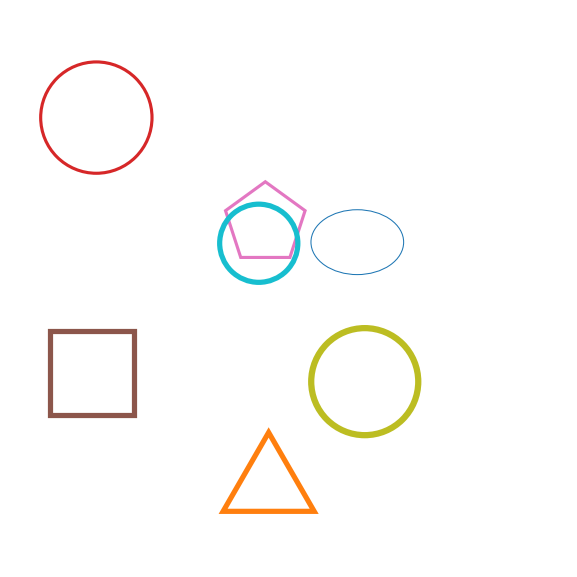[{"shape": "oval", "thickness": 0.5, "radius": 0.4, "center": [0.619, 0.58]}, {"shape": "triangle", "thickness": 2.5, "radius": 0.46, "center": [0.465, 0.159]}, {"shape": "circle", "thickness": 1.5, "radius": 0.48, "center": [0.167, 0.796]}, {"shape": "square", "thickness": 2.5, "radius": 0.36, "center": [0.159, 0.353]}, {"shape": "pentagon", "thickness": 1.5, "radius": 0.36, "center": [0.459, 0.612]}, {"shape": "circle", "thickness": 3, "radius": 0.46, "center": [0.632, 0.338]}, {"shape": "circle", "thickness": 2.5, "radius": 0.34, "center": [0.448, 0.578]}]